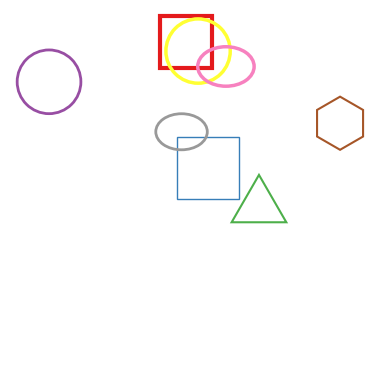[{"shape": "square", "thickness": 3, "radius": 0.34, "center": [0.483, 0.891]}, {"shape": "square", "thickness": 1, "radius": 0.4, "center": [0.541, 0.564]}, {"shape": "triangle", "thickness": 1.5, "radius": 0.41, "center": [0.673, 0.464]}, {"shape": "circle", "thickness": 2, "radius": 0.41, "center": [0.127, 0.788]}, {"shape": "circle", "thickness": 2.5, "radius": 0.42, "center": [0.514, 0.867]}, {"shape": "hexagon", "thickness": 1.5, "radius": 0.35, "center": [0.883, 0.68]}, {"shape": "oval", "thickness": 2.5, "radius": 0.37, "center": [0.587, 0.827]}, {"shape": "oval", "thickness": 2, "radius": 0.33, "center": [0.472, 0.658]}]